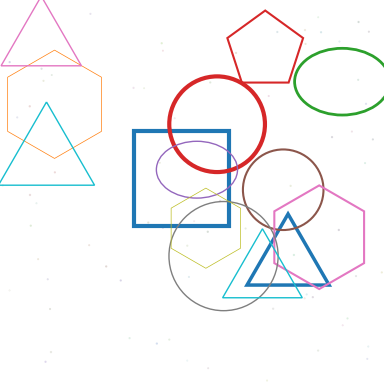[{"shape": "square", "thickness": 3, "radius": 0.62, "center": [0.471, 0.537]}, {"shape": "triangle", "thickness": 2.5, "radius": 0.62, "center": [0.748, 0.321]}, {"shape": "hexagon", "thickness": 0.5, "radius": 0.7, "center": [0.142, 0.729]}, {"shape": "oval", "thickness": 2, "radius": 0.62, "center": [0.889, 0.788]}, {"shape": "circle", "thickness": 3, "radius": 0.62, "center": [0.564, 0.677]}, {"shape": "pentagon", "thickness": 1.5, "radius": 0.52, "center": [0.689, 0.869]}, {"shape": "oval", "thickness": 1, "radius": 0.53, "center": [0.512, 0.559]}, {"shape": "circle", "thickness": 1.5, "radius": 0.52, "center": [0.736, 0.507]}, {"shape": "hexagon", "thickness": 1.5, "radius": 0.67, "center": [0.829, 0.384]}, {"shape": "triangle", "thickness": 1, "radius": 0.6, "center": [0.107, 0.889]}, {"shape": "circle", "thickness": 1, "radius": 0.71, "center": [0.581, 0.335]}, {"shape": "hexagon", "thickness": 0.5, "radius": 0.52, "center": [0.535, 0.407]}, {"shape": "triangle", "thickness": 1, "radius": 0.72, "center": [0.121, 0.591]}, {"shape": "triangle", "thickness": 1, "radius": 0.6, "center": [0.682, 0.286]}]